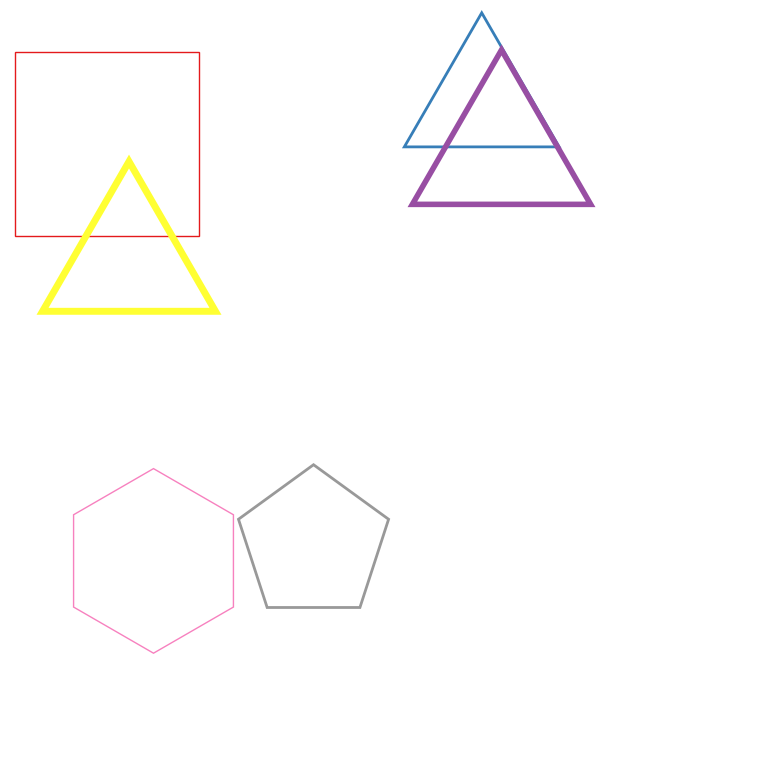[{"shape": "square", "thickness": 0.5, "radius": 0.6, "center": [0.139, 0.813]}, {"shape": "triangle", "thickness": 1, "radius": 0.58, "center": [0.626, 0.867]}, {"shape": "triangle", "thickness": 2, "radius": 0.67, "center": [0.651, 0.801]}, {"shape": "triangle", "thickness": 2.5, "radius": 0.65, "center": [0.168, 0.661]}, {"shape": "hexagon", "thickness": 0.5, "radius": 0.6, "center": [0.199, 0.272]}, {"shape": "pentagon", "thickness": 1, "radius": 0.51, "center": [0.407, 0.294]}]